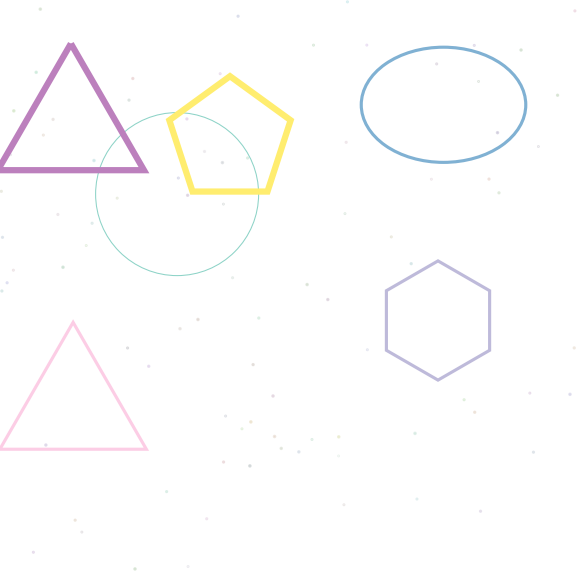[{"shape": "circle", "thickness": 0.5, "radius": 0.71, "center": [0.307, 0.663]}, {"shape": "hexagon", "thickness": 1.5, "radius": 0.52, "center": [0.758, 0.444]}, {"shape": "oval", "thickness": 1.5, "radius": 0.71, "center": [0.768, 0.818]}, {"shape": "triangle", "thickness": 1.5, "radius": 0.73, "center": [0.127, 0.294]}, {"shape": "triangle", "thickness": 3, "radius": 0.73, "center": [0.123, 0.777]}, {"shape": "pentagon", "thickness": 3, "radius": 0.55, "center": [0.398, 0.757]}]